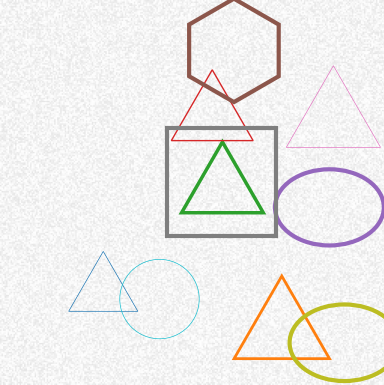[{"shape": "triangle", "thickness": 0.5, "radius": 0.52, "center": [0.268, 0.243]}, {"shape": "triangle", "thickness": 2, "radius": 0.72, "center": [0.732, 0.14]}, {"shape": "triangle", "thickness": 2.5, "radius": 0.61, "center": [0.578, 0.509]}, {"shape": "triangle", "thickness": 1, "radius": 0.61, "center": [0.551, 0.696]}, {"shape": "oval", "thickness": 3, "radius": 0.71, "center": [0.856, 0.461]}, {"shape": "hexagon", "thickness": 3, "radius": 0.67, "center": [0.608, 0.869]}, {"shape": "triangle", "thickness": 0.5, "radius": 0.71, "center": [0.866, 0.688]}, {"shape": "square", "thickness": 3, "radius": 0.7, "center": [0.575, 0.527]}, {"shape": "oval", "thickness": 3, "radius": 0.71, "center": [0.894, 0.11]}, {"shape": "circle", "thickness": 0.5, "radius": 0.52, "center": [0.414, 0.223]}]